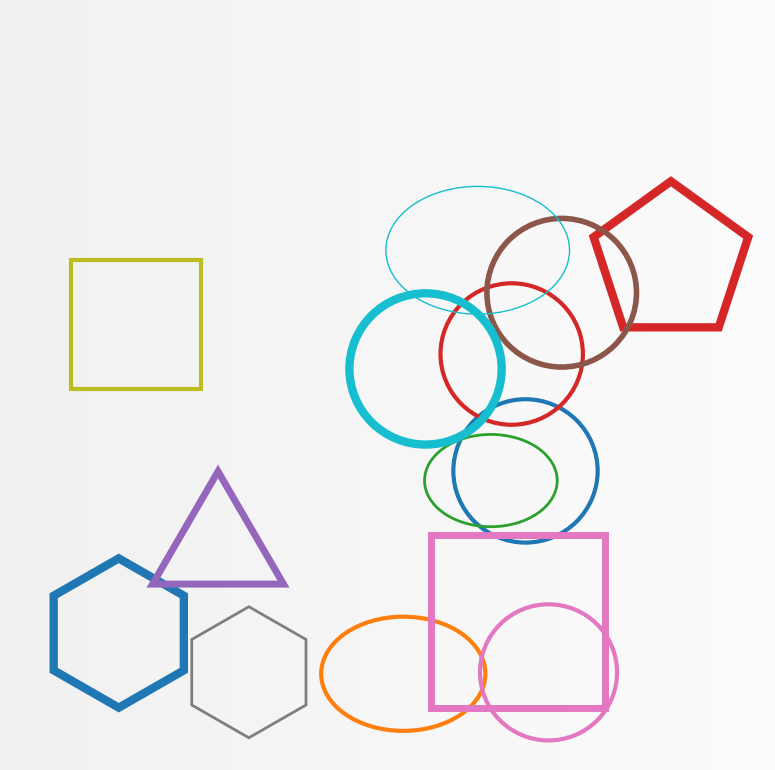[{"shape": "circle", "thickness": 1.5, "radius": 0.47, "center": [0.678, 0.388]}, {"shape": "hexagon", "thickness": 3, "radius": 0.48, "center": [0.153, 0.178]}, {"shape": "oval", "thickness": 1.5, "radius": 0.53, "center": [0.52, 0.125]}, {"shape": "oval", "thickness": 1, "radius": 0.43, "center": [0.633, 0.376]}, {"shape": "circle", "thickness": 1.5, "radius": 0.46, "center": [0.66, 0.54]}, {"shape": "pentagon", "thickness": 3, "radius": 0.52, "center": [0.866, 0.66]}, {"shape": "triangle", "thickness": 2.5, "radius": 0.49, "center": [0.281, 0.29]}, {"shape": "circle", "thickness": 2, "radius": 0.48, "center": [0.725, 0.62]}, {"shape": "circle", "thickness": 1.5, "radius": 0.44, "center": [0.708, 0.127]}, {"shape": "square", "thickness": 2.5, "radius": 0.56, "center": [0.668, 0.193]}, {"shape": "hexagon", "thickness": 1, "radius": 0.43, "center": [0.321, 0.127]}, {"shape": "square", "thickness": 1.5, "radius": 0.42, "center": [0.176, 0.578]}, {"shape": "oval", "thickness": 0.5, "radius": 0.59, "center": [0.616, 0.675]}, {"shape": "circle", "thickness": 3, "radius": 0.49, "center": [0.549, 0.521]}]